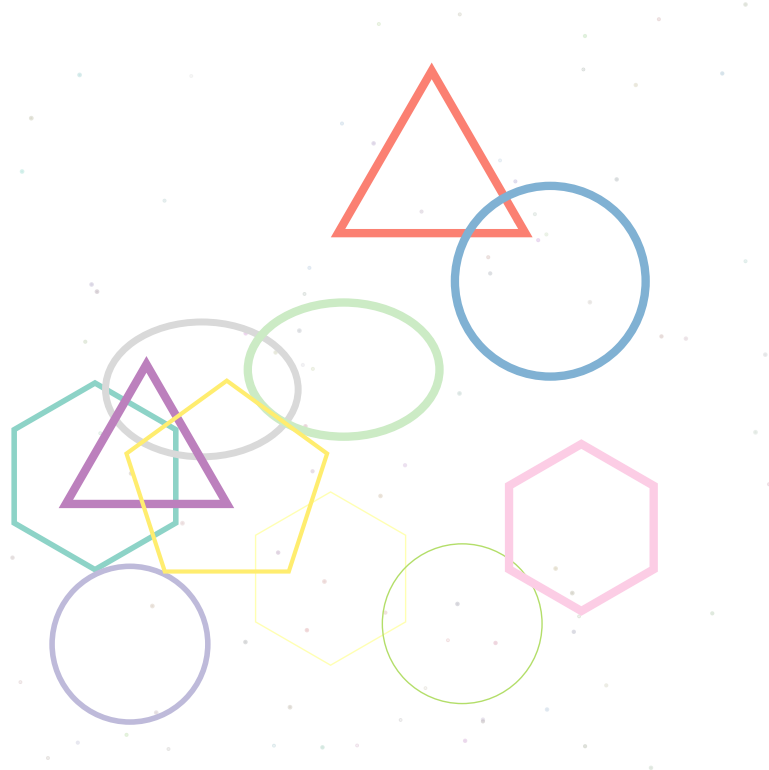[{"shape": "hexagon", "thickness": 2, "radius": 0.61, "center": [0.123, 0.381]}, {"shape": "hexagon", "thickness": 0.5, "radius": 0.56, "center": [0.429, 0.249]}, {"shape": "circle", "thickness": 2, "radius": 0.51, "center": [0.169, 0.163]}, {"shape": "triangle", "thickness": 3, "radius": 0.7, "center": [0.561, 0.767]}, {"shape": "circle", "thickness": 3, "radius": 0.62, "center": [0.715, 0.635]}, {"shape": "circle", "thickness": 0.5, "radius": 0.52, "center": [0.6, 0.19]}, {"shape": "hexagon", "thickness": 3, "radius": 0.54, "center": [0.755, 0.315]}, {"shape": "oval", "thickness": 2.5, "radius": 0.63, "center": [0.262, 0.494]}, {"shape": "triangle", "thickness": 3, "radius": 0.6, "center": [0.19, 0.406]}, {"shape": "oval", "thickness": 3, "radius": 0.62, "center": [0.446, 0.52]}, {"shape": "pentagon", "thickness": 1.5, "radius": 0.68, "center": [0.295, 0.369]}]